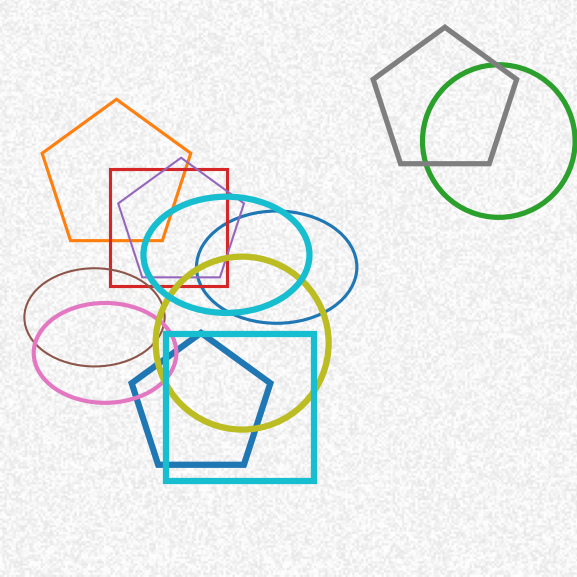[{"shape": "oval", "thickness": 1.5, "radius": 0.69, "center": [0.479, 0.537]}, {"shape": "pentagon", "thickness": 3, "radius": 0.63, "center": [0.348, 0.297]}, {"shape": "pentagon", "thickness": 1.5, "radius": 0.68, "center": [0.202, 0.692]}, {"shape": "circle", "thickness": 2.5, "radius": 0.66, "center": [0.864, 0.755]}, {"shape": "square", "thickness": 1.5, "radius": 0.51, "center": [0.291, 0.606]}, {"shape": "pentagon", "thickness": 1, "radius": 0.57, "center": [0.314, 0.612]}, {"shape": "oval", "thickness": 1, "radius": 0.61, "center": [0.164, 0.45]}, {"shape": "oval", "thickness": 2, "radius": 0.62, "center": [0.182, 0.388]}, {"shape": "pentagon", "thickness": 2.5, "radius": 0.65, "center": [0.77, 0.821]}, {"shape": "circle", "thickness": 3, "radius": 0.75, "center": [0.419, 0.405]}, {"shape": "oval", "thickness": 3, "radius": 0.72, "center": [0.392, 0.558]}, {"shape": "square", "thickness": 3, "radius": 0.64, "center": [0.416, 0.294]}]